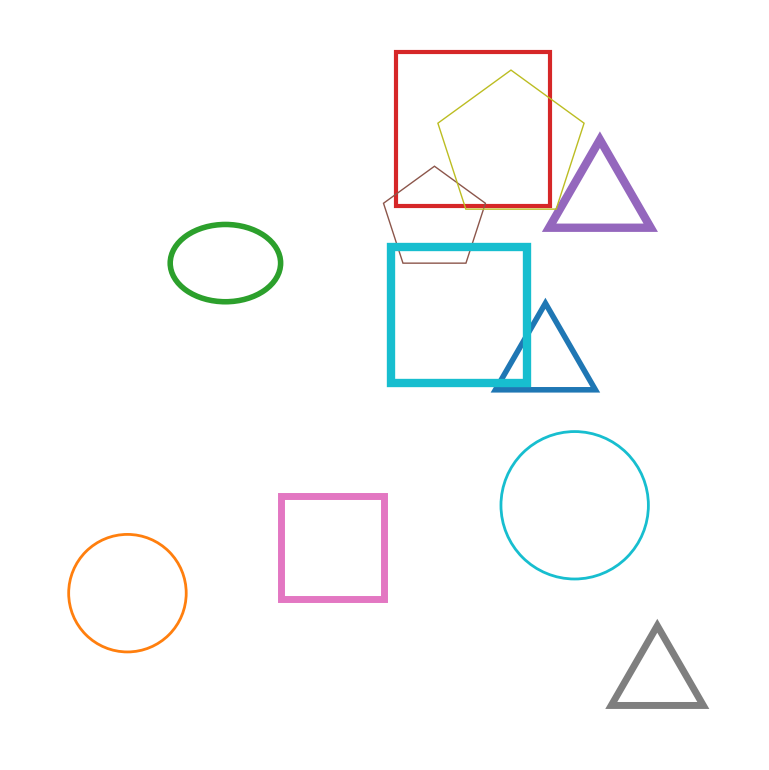[{"shape": "triangle", "thickness": 2, "radius": 0.37, "center": [0.708, 0.531]}, {"shape": "circle", "thickness": 1, "radius": 0.38, "center": [0.166, 0.23]}, {"shape": "oval", "thickness": 2, "radius": 0.36, "center": [0.293, 0.658]}, {"shape": "square", "thickness": 1.5, "radius": 0.5, "center": [0.614, 0.832]}, {"shape": "triangle", "thickness": 3, "radius": 0.38, "center": [0.779, 0.742]}, {"shape": "pentagon", "thickness": 0.5, "radius": 0.35, "center": [0.564, 0.715]}, {"shape": "square", "thickness": 2.5, "radius": 0.33, "center": [0.432, 0.289]}, {"shape": "triangle", "thickness": 2.5, "radius": 0.35, "center": [0.854, 0.118]}, {"shape": "pentagon", "thickness": 0.5, "radius": 0.5, "center": [0.664, 0.809]}, {"shape": "circle", "thickness": 1, "radius": 0.48, "center": [0.746, 0.344]}, {"shape": "square", "thickness": 3, "radius": 0.44, "center": [0.596, 0.591]}]